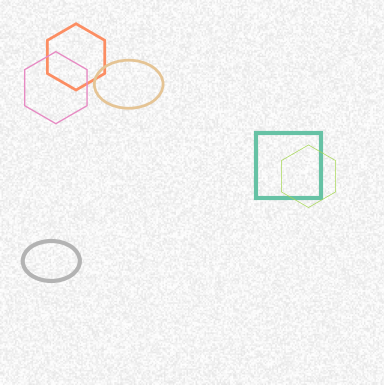[{"shape": "square", "thickness": 3, "radius": 0.42, "center": [0.749, 0.571]}, {"shape": "hexagon", "thickness": 2, "radius": 0.43, "center": [0.198, 0.852]}, {"shape": "hexagon", "thickness": 1, "radius": 0.47, "center": [0.145, 0.772]}, {"shape": "hexagon", "thickness": 0.5, "radius": 0.41, "center": [0.801, 0.542]}, {"shape": "oval", "thickness": 2, "radius": 0.45, "center": [0.334, 0.781]}, {"shape": "oval", "thickness": 3, "radius": 0.37, "center": [0.133, 0.322]}]